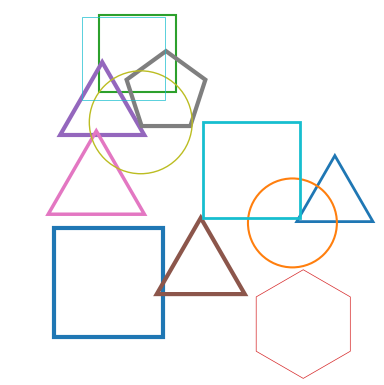[{"shape": "square", "thickness": 3, "radius": 0.71, "center": [0.282, 0.266]}, {"shape": "triangle", "thickness": 2, "radius": 0.57, "center": [0.87, 0.482]}, {"shape": "circle", "thickness": 1.5, "radius": 0.58, "center": [0.76, 0.421]}, {"shape": "square", "thickness": 1.5, "radius": 0.5, "center": [0.357, 0.861]}, {"shape": "hexagon", "thickness": 0.5, "radius": 0.71, "center": [0.788, 0.158]}, {"shape": "triangle", "thickness": 3, "radius": 0.63, "center": [0.265, 0.712]}, {"shape": "triangle", "thickness": 3, "radius": 0.66, "center": [0.521, 0.302]}, {"shape": "triangle", "thickness": 2.5, "radius": 0.72, "center": [0.25, 0.516]}, {"shape": "pentagon", "thickness": 3, "radius": 0.54, "center": [0.431, 0.76]}, {"shape": "circle", "thickness": 1, "radius": 0.67, "center": [0.366, 0.682]}, {"shape": "square", "thickness": 2, "radius": 0.63, "center": [0.654, 0.558]}, {"shape": "square", "thickness": 0.5, "radius": 0.54, "center": [0.321, 0.849]}]